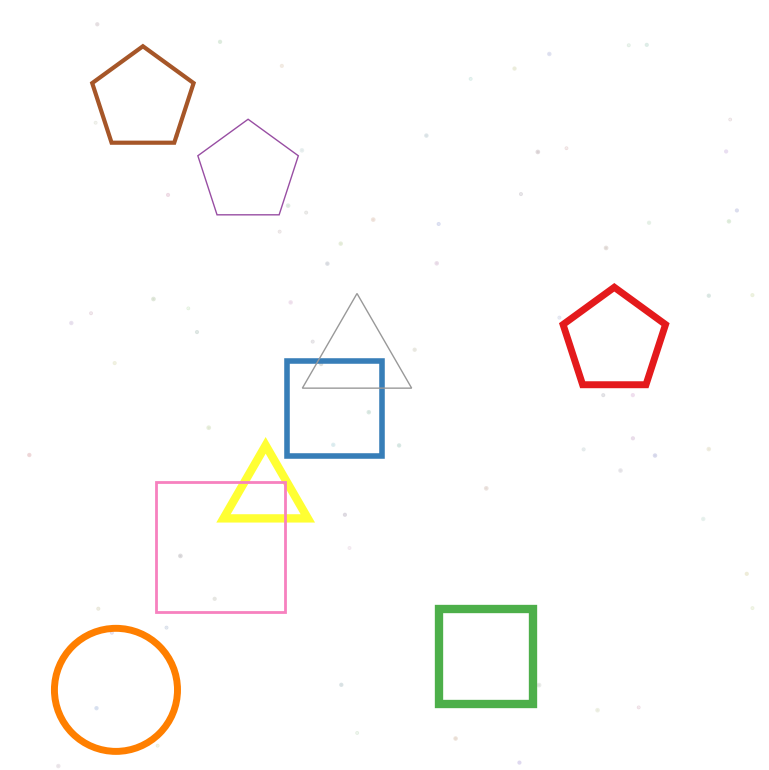[{"shape": "pentagon", "thickness": 2.5, "radius": 0.35, "center": [0.798, 0.557]}, {"shape": "square", "thickness": 2, "radius": 0.31, "center": [0.434, 0.47]}, {"shape": "square", "thickness": 3, "radius": 0.31, "center": [0.631, 0.148]}, {"shape": "pentagon", "thickness": 0.5, "radius": 0.34, "center": [0.322, 0.777]}, {"shape": "circle", "thickness": 2.5, "radius": 0.4, "center": [0.151, 0.104]}, {"shape": "triangle", "thickness": 3, "radius": 0.32, "center": [0.345, 0.358]}, {"shape": "pentagon", "thickness": 1.5, "radius": 0.35, "center": [0.186, 0.871]}, {"shape": "square", "thickness": 1, "radius": 0.42, "center": [0.286, 0.29]}, {"shape": "triangle", "thickness": 0.5, "radius": 0.41, "center": [0.464, 0.537]}]